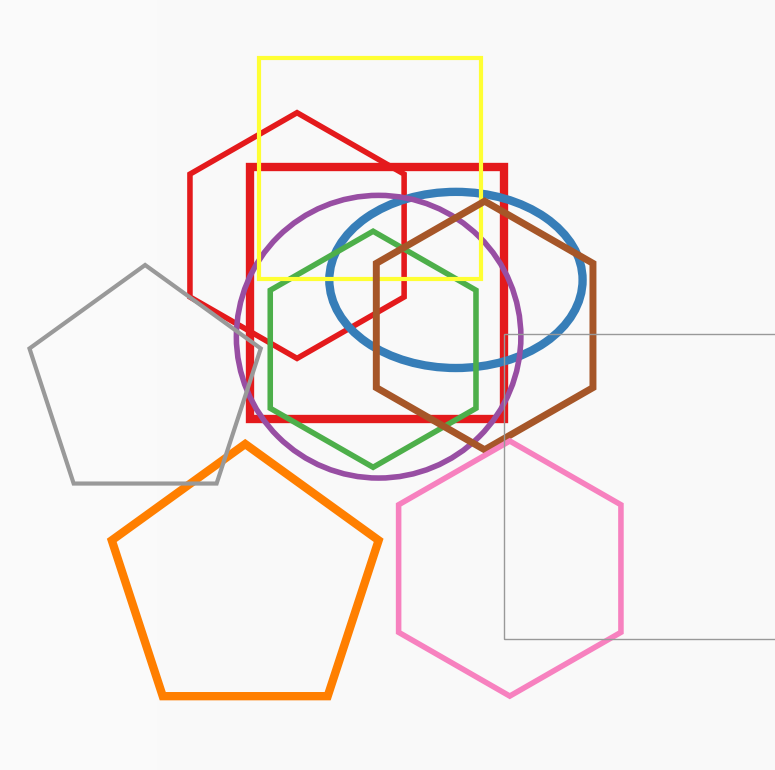[{"shape": "square", "thickness": 3, "radius": 0.82, "center": [0.486, 0.62]}, {"shape": "hexagon", "thickness": 2, "radius": 0.8, "center": [0.383, 0.694]}, {"shape": "oval", "thickness": 3, "radius": 0.82, "center": [0.588, 0.636]}, {"shape": "hexagon", "thickness": 2, "radius": 0.77, "center": [0.481, 0.546]}, {"shape": "circle", "thickness": 2, "radius": 0.92, "center": [0.489, 0.563]}, {"shape": "pentagon", "thickness": 3, "radius": 0.91, "center": [0.316, 0.242]}, {"shape": "square", "thickness": 1.5, "radius": 0.72, "center": [0.477, 0.781]}, {"shape": "hexagon", "thickness": 2.5, "radius": 0.81, "center": [0.625, 0.577]}, {"shape": "hexagon", "thickness": 2, "radius": 0.83, "center": [0.658, 0.262]}, {"shape": "pentagon", "thickness": 1.5, "radius": 0.78, "center": [0.187, 0.499]}, {"shape": "square", "thickness": 0.5, "radius": 0.99, "center": [0.848, 0.368]}]